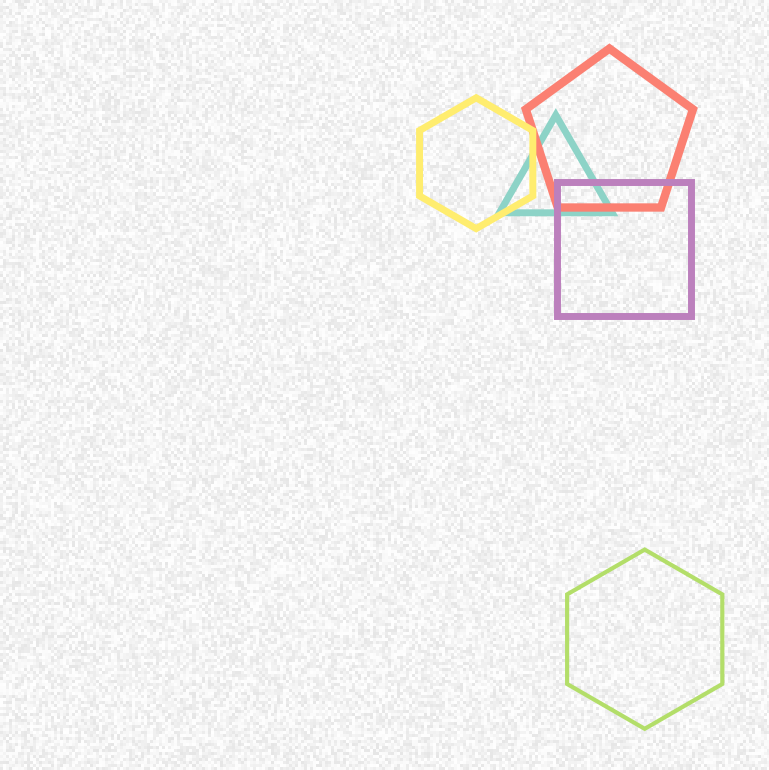[{"shape": "triangle", "thickness": 2.5, "radius": 0.42, "center": [0.722, 0.766]}, {"shape": "pentagon", "thickness": 3, "radius": 0.57, "center": [0.791, 0.823]}, {"shape": "hexagon", "thickness": 1.5, "radius": 0.58, "center": [0.837, 0.17]}, {"shape": "square", "thickness": 2.5, "radius": 0.43, "center": [0.811, 0.677]}, {"shape": "hexagon", "thickness": 2.5, "radius": 0.42, "center": [0.618, 0.788]}]